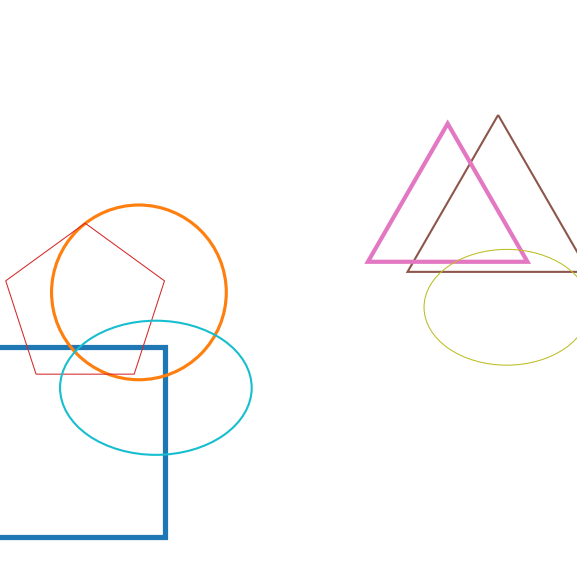[{"shape": "square", "thickness": 2.5, "radius": 0.82, "center": [0.12, 0.234]}, {"shape": "circle", "thickness": 1.5, "radius": 0.76, "center": [0.241, 0.493]}, {"shape": "pentagon", "thickness": 0.5, "radius": 0.72, "center": [0.147, 0.468]}, {"shape": "triangle", "thickness": 1, "radius": 0.91, "center": [0.863, 0.619]}, {"shape": "triangle", "thickness": 2, "radius": 0.8, "center": [0.775, 0.626]}, {"shape": "oval", "thickness": 0.5, "radius": 0.72, "center": [0.877, 0.467]}, {"shape": "oval", "thickness": 1, "radius": 0.83, "center": [0.27, 0.328]}]